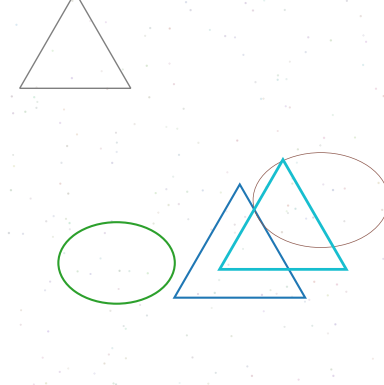[{"shape": "triangle", "thickness": 1.5, "radius": 0.98, "center": [0.623, 0.325]}, {"shape": "oval", "thickness": 1.5, "radius": 0.76, "center": [0.303, 0.317]}, {"shape": "oval", "thickness": 0.5, "radius": 0.88, "center": [0.833, 0.48]}, {"shape": "triangle", "thickness": 1, "radius": 0.83, "center": [0.195, 0.854]}, {"shape": "triangle", "thickness": 2, "radius": 0.95, "center": [0.735, 0.395]}]